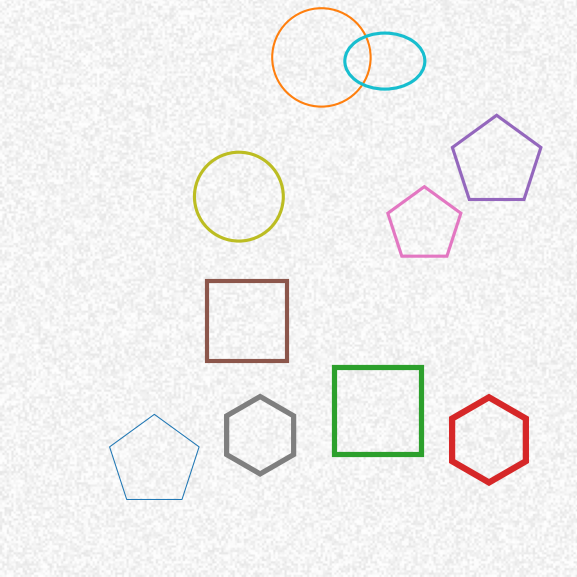[{"shape": "pentagon", "thickness": 0.5, "radius": 0.41, "center": [0.267, 0.2]}, {"shape": "circle", "thickness": 1, "radius": 0.43, "center": [0.557, 0.9]}, {"shape": "square", "thickness": 2.5, "radius": 0.37, "center": [0.654, 0.288]}, {"shape": "hexagon", "thickness": 3, "radius": 0.37, "center": [0.847, 0.237]}, {"shape": "pentagon", "thickness": 1.5, "radius": 0.4, "center": [0.86, 0.719]}, {"shape": "square", "thickness": 2, "radius": 0.35, "center": [0.428, 0.444]}, {"shape": "pentagon", "thickness": 1.5, "radius": 0.33, "center": [0.735, 0.609]}, {"shape": "hexagon", "thickness": 2.5, "radius": 0.33, "center": [0.45, 0.245]}, {"shape": "circle", "thickness": 1.5, "radius": 0.38, "center": [0.414, 0.659]}, {"shape": "oval", "thickness": 1.5, "radius": 0.35, "center": [0.666, 0.893]}]